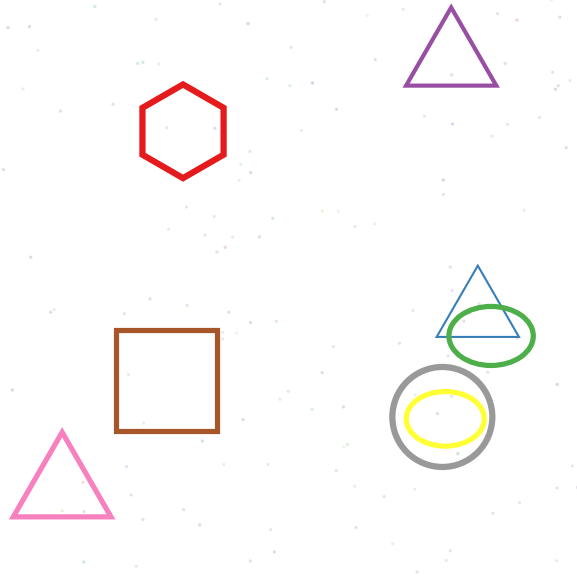[{"shape": "hexagon", "thickness": 3, "radius": 0.41, "center": [0.317, 0.772]}, {"shape": "triangle", "thickness": 1, "radius": 0.41, "center": [0.827, 0.457]}, {"shape": "oval", "thickness": 2.5, "radius": 0.37, "center": [0.85, 0.417]}, {"shape": "triangle", "thickness": 2, "radius": 0.45, "center": [0.781, 0.896]}, {"shape": "oval", "thickness": 2.5, "radius": 0.34, "center": [0.771, 0.274]}, {"shape": "square", "thickness": 2.5, "radius": 0.44, "center": [0.288, 0.34]}, {"shape": "triangle", "thickness": 2.5, "radius": 0.49, "center": [0.108, 0.153]}, {"shape": "circle", "thickness": 3, "radius": 0.43, "center": [0.766, 0.277]}]